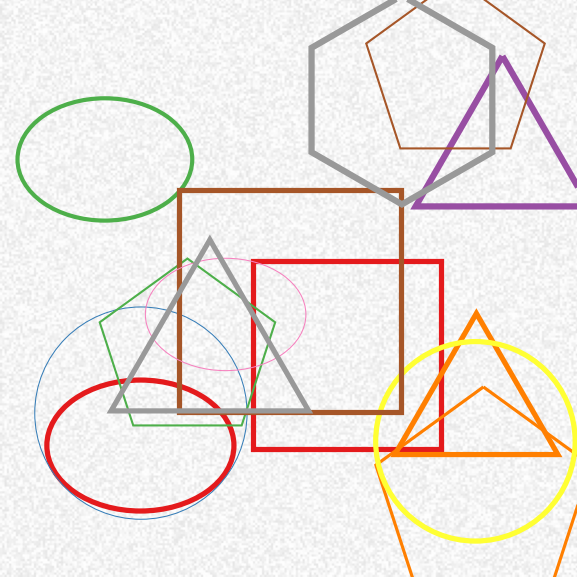[{"shape": "square", "thickness": 2.5, "radius": 0.81, "center": [0.601, 0.384]}, {"shape": "oval", "thickness": 2.5, "radius": 0.81, "center": [0.243, 0.228]}, {"shape": "circle", "thickness": 0.5, "radius": 0.92, "center": [0.244, 0.284]}, {"shape": "pentagon", "thickness": 1, "radius": 0.8, "center": [0.325, 0.392]}, {"shape": "oval", "thickness": 2, "radius": 0.76, "center": [0.182, 0.723]}, {"shape": "triangle", "thickness": 3, "radius": 0.87, "center": [0.87, 0.728]}, {"shape": "triangle", "thickness": 2.5, "radius": 0.81, "center": [0.825, 0.294]}, {"shape": "pentagon", "thickness": 1.5, "radius": 0.98, "center": [0.837, 0.133]}, {"shape": "circle", "thickness": 2.5, "radius": 0.86, "center": [0.823, 0.235]}, {"shape": "square", "thickness": 2.5, "radius": 0.96, "center": [0.502, 0.478]}, {"shape": "pentagon", "thickness": 1, "radius": 0.81, "center": [0.789, 0.874]}, {"shape": "oval", "thickness": 0.5, "radius": 0.69, "center": [0.391, 0.455]}, {"shape": "triangle", "thickness": 2.5, "radius": 0.99, "center": [0.363, 0.386]}, {"shape": "hexagon", "thickness": 3, "radius": 0.9, "center": [0.696, 0.826]}]